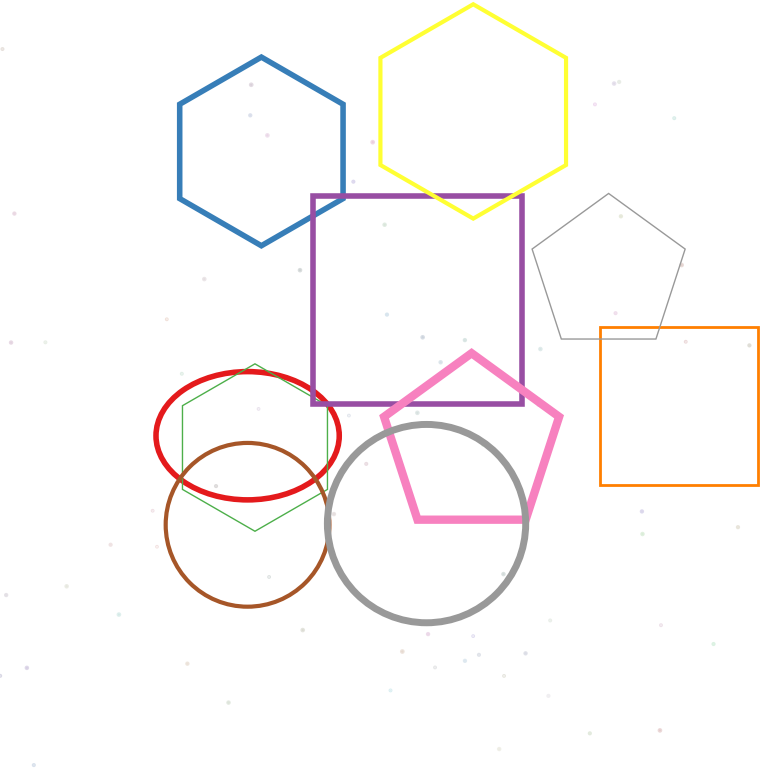[{"shape": "oval", "thickness": 2, "radius": 0.59, "center": [0.322, 0.434]}, {"shape": "hexagon", "thickness": 2, "radius": 0.61, "center": [0.339, 0.803]}, {"shape": "hexagon", "thickness": 0.5, "radius": 0.54, "center": [0.331, 0.419]}, {"shape": "square", "thickness": 2, "radius": 0.68, "center": [0.542, 0.61]}, {"shape": "square", "thickness": 1, "radius": 0.51, "center": [0.881, 0.473]}, {"shape": "hexagon", "thickness": 1.5, "radius": 0.7, "center": [0.615, 0.855]}, {"shape": "circle", "thickness": 1.5, "radius": 0.53, "center": [0.322, 0.318]}, {"shape": "pentagon", "thickness": 3, "radius": 0.6, "center": [0.612, 0.422]}, {"shape": "circle", "thickness": 2.5, "radius": 0.64, "center": [0.554, 0.32]}, {"shape": "pentagon", "thickness": 0.5, "radius": 0.52, "center": [0.79, 0.644]}]